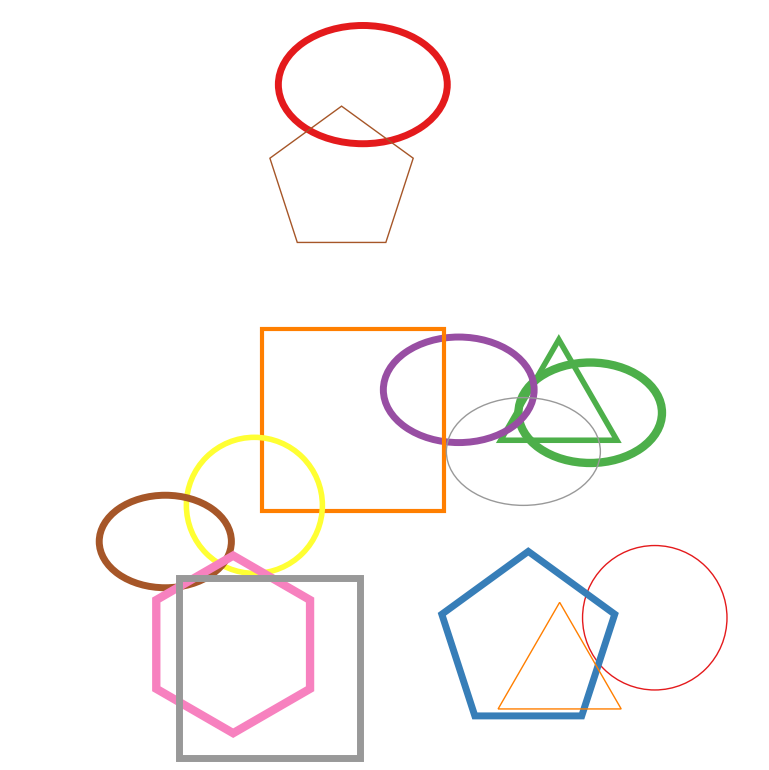[{"shape": "oval", "thickness": 2.5, "radius": 0.55, "center": [0.471, 0.89]}, {"shape": "circle", "thickness": 0.5, "radius": 0.47, "center": [0.85, 0.198]}, {"shape": "pentagon", "thickness": 2.5, "radius": 0.59, "center": [0.686, 0.166]}, {"shape": "oval", "thickness": 3, "radius": 0.47, "center": [0.767, 0.464]}, {"shape": "triangle", "thickness": 2, "radius": 0.44, "center": [0.726, 0.472]}, {"shape": "oval", "thickness": 2.5, "radius": 0.49, "center": [0.596, 0.494]}, {"shape": "triangle", "thickness": 0.5, "radius": 0.46, "center": [0.727, 0.125]}, {"shape": "square", "thickness": 1.5, "radius": 0.59, "center": [0.458, 0.454]}, {"shape": "circle", "thickness": 2, "radius": 0.44, "center": [0.33, 0.344]}, {"shape": "oval", "thickness": 2.5, "radius": 0.43, "center": [0.215, 0.297]}, {"shape": "pentagon", "thickness": 0.5, "radius": 0.49, "center": [0.444, 0.764]}, {"shape": "hexagon", "thickness": 3, "radius": 0.58, "center": [0.303, 0.163]}, {"shape": "oval", "thickness": 0.5, "radius": 0.5, "center": [0.68, 0.414]}, {"shape": "square", "thickness": 2.5, "radius": 0.59, "center": [0.35, 0.133]}]